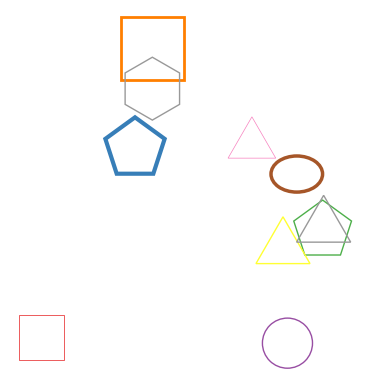[{"shape": "square", "thickness": 0.5, "radius": 0.29, "center": [0.109, 0.124]}, {"shape": "pentagon", "thickness": 3, "radius": 0.4, "center": [0.351, 0.614]}, {"shape": "pentagon", "thickness": 1, "radius": 0.39, "center": [0.838, 0.401]}, {"shape": "circle", "thickness": 1, "radius": 0.33, "center": [0.747, 0.109]}, {"shape": "square", "thickness": 2, "radius": 0.41, "center": [0.397, 0.874]}, {"shape": "triangle", "thickness": 1, "radius": 0.41, "center": [0.735, 0.356]}, {"shape": "oval", "thickness": 2.5, "radius": 0.33, "center": [0.771, 0.548]}, {"shape": "triangle", "thickness": 0.5, "radius": 0.36, "center": [0.654, 0.625]}, {"shape": "hexagon", "thickness": 1, "radius": 0.41, "center": [0.396, 0.77]}, {"shape": "triangle", "thickness": 1, "radius": 0.41, "center": [0.841, 0.412]}]